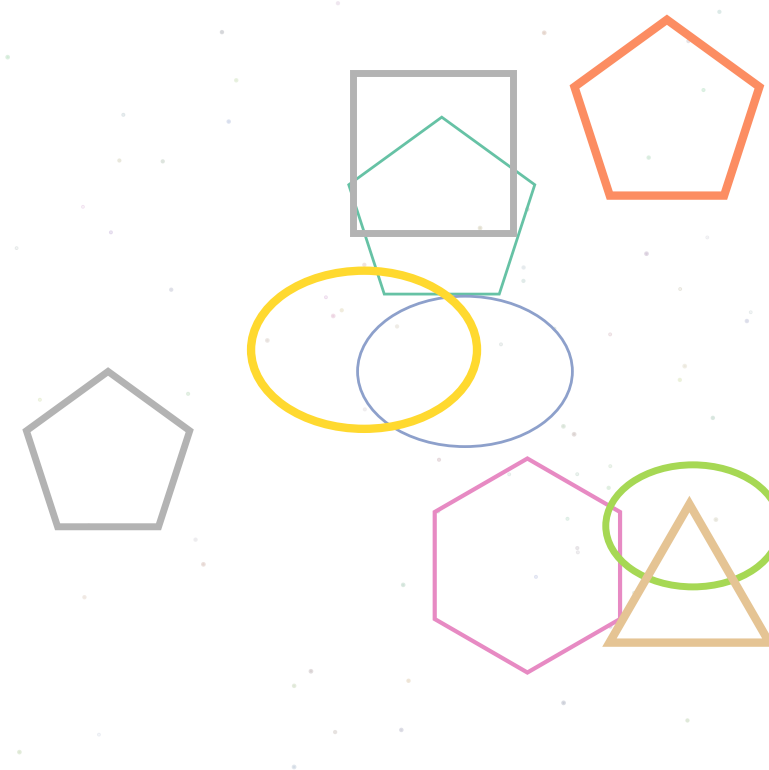[{"shape": "pentagon", "thickness": 1, "radius": 0.64, "center": [0.574, 0.721]}, {"shape": "pentagon", "thickness": 3, "radius": 0.63, "center": [0.866, 0.848]}, {"shape": "oval", "thickness": 1, "radius": 0.7, "center": [0.604, 0.518]}, {"shape": "hexagon", "thickness": 1.5, "radius": 0.69, "center": [0.685, 0.266]}, {"shape": "oval", "thickness": 2.5, "radius": 0.57, "center": [0.9, 0.317]}, {"shape": "oval", "thickness": 3, "radius": 0.73, "center": [0.473, 0.546]}, {"shape": "triangle", "thickness": 3, "radius": 0.6, "center": [0.895, 0.225]}, {"shape": "pentagon", "thickness": 2.5, "radius": 0.56, "center": [0.14, 0.406]}, {"shape": "square", "thickness": 2.5, "radius": 0.52, "center": [0.562, 0.801]}]